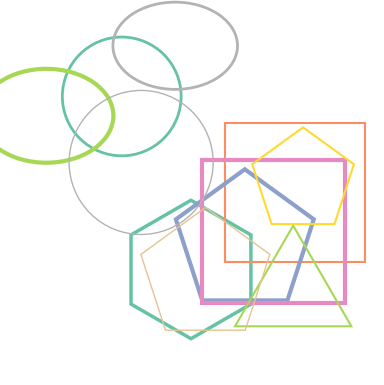[{"shape": "hexagon", "thickness": 2.5, "radius": 0.9, "center": [0.496, 0.3]}, {"shape": "circle", "thickness": 2, "radius": 0.77, "center": [0.316, 0.75]}, {"shape": "square", "thickness": 1.5, "radius": 0.91, "center": [0.766, 0.5]}, {"shape": "pentagon", "thickness": 3, "radius": 0.94, "center": [0.636, 0.372]}, {"shape": "square", "thickness": 3, "radius": 0.93, "center": [0.71, 0.398]}, {"shape": "oval", "thickness": 3, "radius": 0.87, "center": [0.12, 0.699]}, {"shape": "triangle", "thickness": 1.5, "radius": 0.87, "center": [0.761, 0.24]}, {"shape": "pentagon", "thickness": 1.5, "radius": 0.69, "center": [0.787, 0.53]}, {"shape": "pentagon", "thickness": 1, "radius": 0.88, "center": [0.533, 0.285]}, {"shape": "oval", "thickness": 2, "radius": 0.81, "center": [0.455, 0.881]}, {"shape": "circle", "thickness": 1, "radius": 0.94, "center": [0.367, 0.578]}]